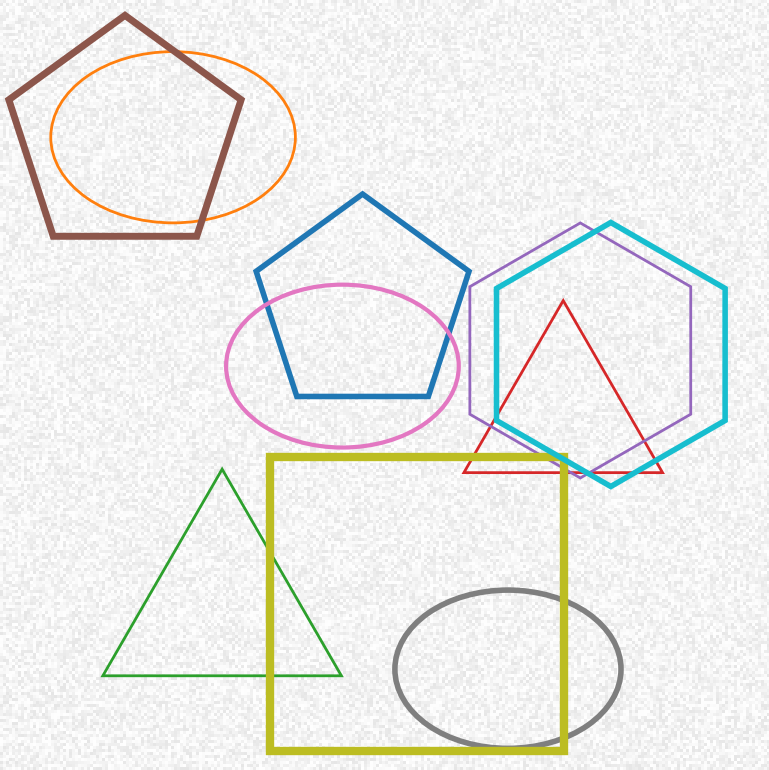[{"shape": "pentagon", "thickness": 2, "radius": 0.73, "center": [0.471, 0.603]}, {"shape": "oval", "thickness": 1, "radius": 0.79, "center": [0.225, 0.822]}, {"shape": "triangle", "thickness": 1, "radius": 0.89, "center": [0.288, 0.212]}, {"shape": "triangle", "thickness": 1, "radius": 0.74, "center": [0.731, 0.461]}, {"shape": "hexagon", "thickness": 1, "radius": 0.83, "center": [0.754, 0.545]}, {"shape": "pentagon", "thickness": 2.5, "radius": 0.79, "center": [0.162, 0.821]}, {"shape": "oval", "thickness": 1.5, "radius": 0.76, "center": [0.445, 0.525]}, {"shape": "oval", "thickness": 2, "radius": 0.73, "center": [0.66, 0.131]}, {"shape": "square", "thickness": 3, "radius": 0.96, "center": [0.541, 0.216]}, {"shape": "hexagon", "thickness": 2, "radius": 0.86, "center": [0.793, 0.54]}]